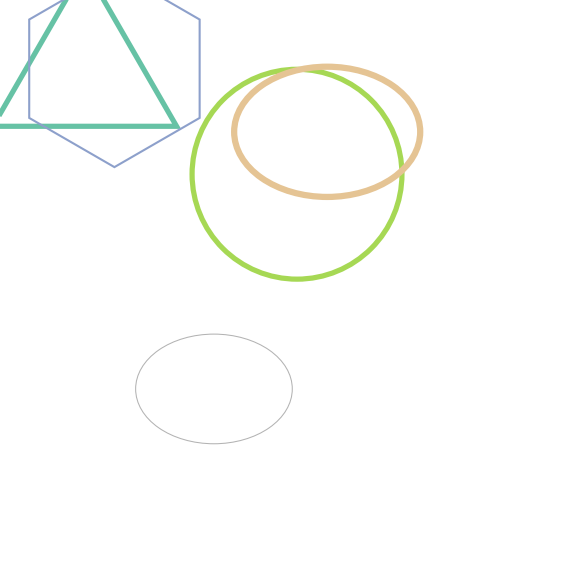[{"shape": "triangle", "thickness": 2.5, "radius": 0.92, "center": [0.147, 0.872]}, {"shape": "hexagon", "thickness": 1, "radius": 0.85, "center": [0.198, 0.88]}, {"shape": "circle", "thickness": 2.5, "radius": 0.91, "center": [0.514, 0.697]}, {"shape": "oval", "thickness": 3, "radius": 0.81, "center": [0.567, 0.771]}, {"shape": "oval", "thickness": 0.5, "radius": 0.68, "center": [0.37, 0.326]}]